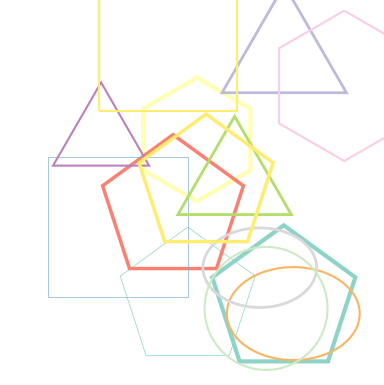[{"shape": "pentagon", "thickness": 3, "radius": 0.98, "center": [0.737, 0.219]}, {"shape": "pentagon", "thickness": 0.5, "radius": 0.92, "center": [0.488, 0.226]}, {"shape": "hexagon", "thickness": 3, "radius": 0.8, "center": [0.511, 0.638]}, {"shape": "triangle", "thickness": 2, "radius": 0.93, "center": [0.738, 0.852]}, {"shape": "pentagon", "thickness": 2.5, "radius": 0.96, "center": [0.449, 0.458]}, {"shape": "square", "thickness": 0.5, "radius": 0.91, "center": [0.307, 0.41]}, {"shape": "oval", "thickness": 1.5, "radius": 0.86, "center": [0.762, 0.186]}, {"shape": "triangle", "thickness": 2, "radius": 0.85, "center": [0.609, 0.528]}, {"shape": "hexagon", "thickness": 1.5, "radius": 0.98, "center": [0.894, 0.777]}, {"shape": "oval", "thickness": 2, "radius": 0.74, "center": [0.675, 0.305]}, {"shape": "triangle", "thickness": 1.5, "radius": 0.72, "center": [0.263, 0.642]}, {"shape": "circle", "thickness": 1.5, "radius": 0.8, "center": [0.691, 0.199]}, {"shape": "pentagon", "thickness": 2.5, "radius": 0.92, "center": [0.535, 0.521]}, {"shape": "square", "thickness": 1.5, "radius": 0.9, "center": [0.437, 0.89]}]